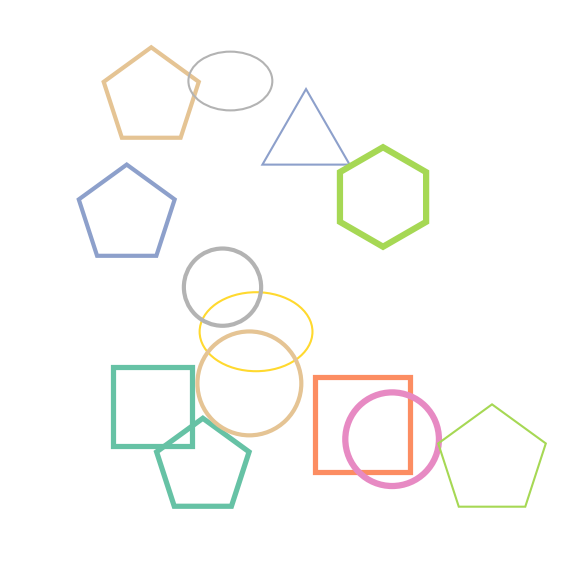[{"shape": "pentagon", "thickness": 2.5, "radius": 0.42, "center": [0.351, 0.191]}, {"shape": "square", "thickness": 2.5, "radius": 0.34, "center": [0.264, 0.295]}, {"shape": "square", "thickness": 2.5, "radius": 0.41, "center": [0.628, 0.264]}, {"shape": "pentagon", "thickness": 2, "radius": 0.44, "center": [0.219, 0.627]}, {"shape": "triangle", "thickness": 1, "radius": 0.44, "center": [0.53, 0.758]}, {"shape": "circle", "thickness": 3, "radius": 0.41, "center": [0.679, 0.239]}, {"shape": "pentagon", "thickness": 1, "radius": 0.49, "center": [0.852, 0.201]}, {"shape": "hexagon", "thickness": 3, "radius": 0.43, "center": [0.663, 0.658]}, {"shape": "oval", "thickness": 1, "radius": 0.49, "center": [0.443, 0.425]}, {"shape": "pentagon", "thickness": 2, "radius": 0.43, "center": [0.262, 0.831]}, {"shape": "circle", "thickness": 2, "radius": 0.45, "center": [0.432, 0.335]}, {"shape": "oval", "thickness": 1, "radius": 0.36, "center": [0.399, 0.859]}, {"shape": "circle", "thickness": 2, "radius": 0.33, "center": [0.385, 0.502]}]